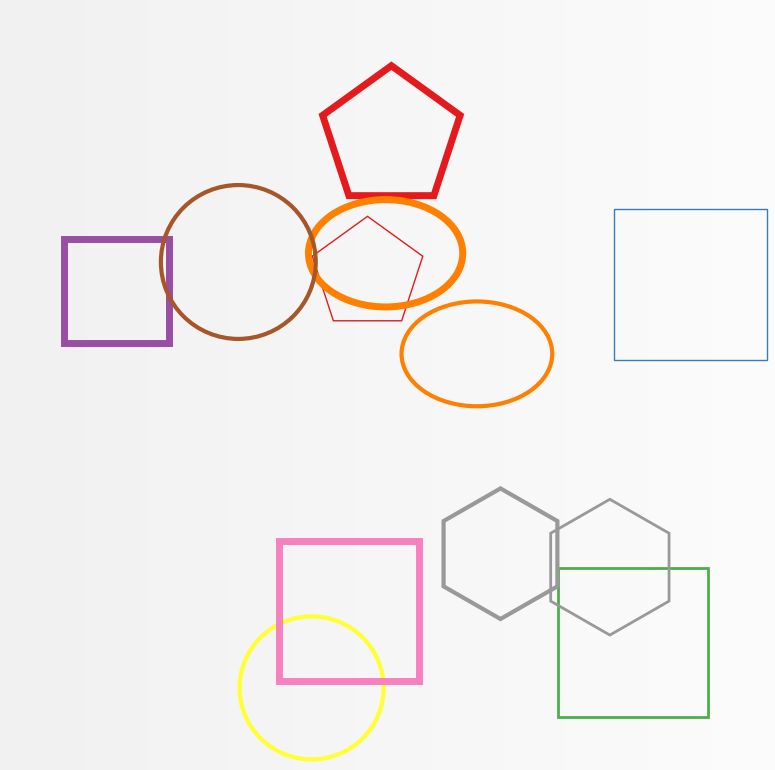[{"shape": "pentagon", "thickness": 2.5, "radius": 0.47, "center": [0.505, 0.821]}, {"shape": "pentagon", "thickness": 0.5, "radius": 0.37, "center": [0.474, 0.644]}, {"shape": "square", "thickness": 0.5, "radius": 0.49, "center": [0.891, 0.631]}, {"shape": "square", "thickness": 1, "radius": 0.48, "center": [0.817, 0.165]}, {"shape": "square", "thickness": 2.5, "radius": 0.34, "center": [0.151, 0.622]}, {"shape": "oval", "thickness": 2.5, "radius": 0.5, "center": [0.498, 0.671]}, {"shape": "oval", "thickness": 1.5, "radius": 0.49, "center": [0.615, 0.54]}, {"shape": "circle", "thickness": 1.5, "radius": 0.46, "center": [0.402, 0.107]}, {"shape": "circle", "thickness": 1.5, "radius": 0.5, "center": [0.307, 0.66]}, {"shape": "square", "thickness": 2.5, "radius": 0.45, "center": [0.45, 0.207]}, {"shape": "hexagon", "thickness": 1, "radius": 0.44, "center": [0.787, 0.263]}, {"shape": "hexagon", "thickness": 1.5, "radius": 0.42, "center": [0.646, 0.281]}]